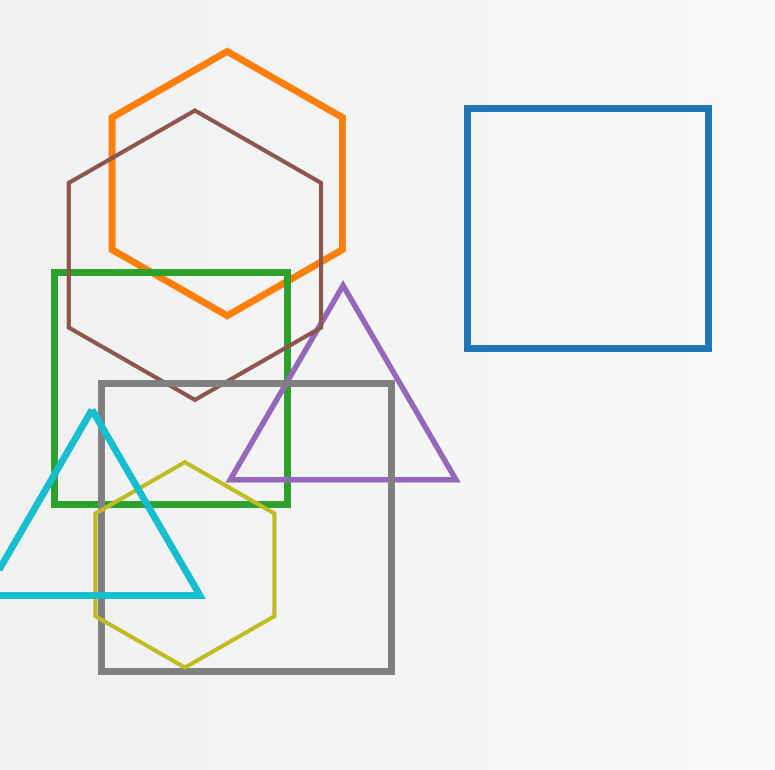[{"shape": "square", "thickness": 2.5, "radius": 0.78, "center": [0.758, 0.704]}, {"shape": "hexagon", "thickness": 2.5, "radius": 0.86, "center": [0.293, 0.762]}, {"shape": "square", "thickness": 2.5, "radius": 0.75, "center": [0.22, 0.496]}, {"shape": "triangle", "thickness": 2, "radius": 0.84, "center": [0.443, 0.461]}, {"shape": "hexagon", "thickness": 1.5, "radius": 0.94, "center": [0.252, 0.669]}, {"shape": "square", "thickness": 2.5, "radius": 0.93, "center": [0.317, 0.316]}, {"shape": "hexagon", "thickness": 1.5, "radius": 0.67, "center": [0.239, 0.266]}, {"shape": "triangle", "thickness": 2.5, "radius": 0.8, "center": [0.119, 0.307]}]